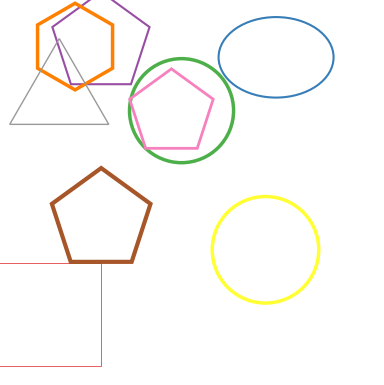[{"shape": "square", "thickness": 0.5, "radius": 0.67, "center": [0.127, 0.182]}, {"shape": "oval", "thickness": 1.5, "radius": 0.75, "center": [0.717, 0.851]}, {"shape": "circle", "thickness": 2.5, "radius": 0.68, "center": [0.472, 0.713]}, {"shape": "pentagon", "thickness": 1.5, "radius": 0.66, "center": [0.262, 0.889]}, {"shape": "hexagon", "thickness": 2.5, "radius": 0.56, "center": [0.195, 0.879]}, {"shape": "circle", "thickness": 2.5, "radius": 0.69, "center": [0.69, 0.351]}, {"shape": "pentagon", "thickness": 3, "radius": 0.67, "center": [0.263, 0.429]}, {"shape": "pentagon", "thickness": 2, "radius": 0.57, "center": [0.445, 0.707]}, {"shape": "triangle", "thickness": 1, "radius": 0.74, "center": [0.154, 0.751]}]